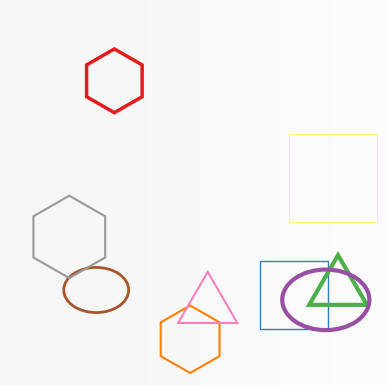[{"shape": "hexagon", "thickness": 2.5, "radius": 0.41, "center": [0.295, 0.79]}, {"shape": "square", "thickness": 1, "radius": 0.44, "center": [0.759, 0.233]}, {"shape": "triangle", "thickness": 3, "radius": 0.43, "center": [0.872, 0.251]}, {"shape": "oval", "thickness": 3, "radius": 0.56, "center": [0.841, 0.221]}, {"shape": "hexagon", "thickness": 1.5, "radius": 0.44, "center": [0.491, 0.119]}, {"shape": "square", "thickness": 0.5, "radius": 0.57, "center": [0.859, 0.538]}, {"shape": "oval", "thickness": 2, "radius": 0.42, "center": [0.248, 0.247]}, {"shape": "triangle", "thickness": 1.5, "radius": 0.44, "center": [0.536, 0.205]}, {"shape": "hexagon", "thickness": 1.5, "radius": 0.53, "center": [0.179, 0.385]}]